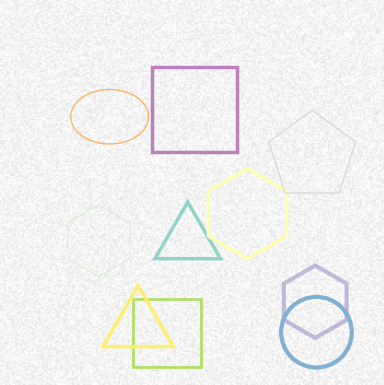[{"shape": "triangle", "thickness": 2.5, "radius": 0.49, "center": [0.488, 0.377]}, {"shape": "hexagon", "thickness": 2.5, "radius": 0.59, "center": [0.643, 0.445]}, {"shape": "hexagon", "thickness": 3, "radius": 0.47, "center": [0.819, 0.216]}, {"shape": "circle", "thickness": 3, "radius": 0.46, "center": [0.822, 0.137]}, {"shape": "oval", "thickness": 1, "radius": 0.51, "center": [0.285, 0.697]}, {"shape": "square", "thickness": 2, "radius": 0.44, "center": [0.434, 0.135]}, {"shape": "pentagon", "thickness": 1, "radius": 0.59, "center": [0.811, 0.595]}, {"shape": "square", "thickness": 2.5, "radius": 0.55, "center": [0.506, 0.715]}, {"shape": "hexagon", "thickness": 0.5, "radius": 0.47, "center": [0.257, 0.375]}, {"shape": "triangle", "thickness": 2.5, "radius": 0.53, "center": [0.359, 0.153]}]